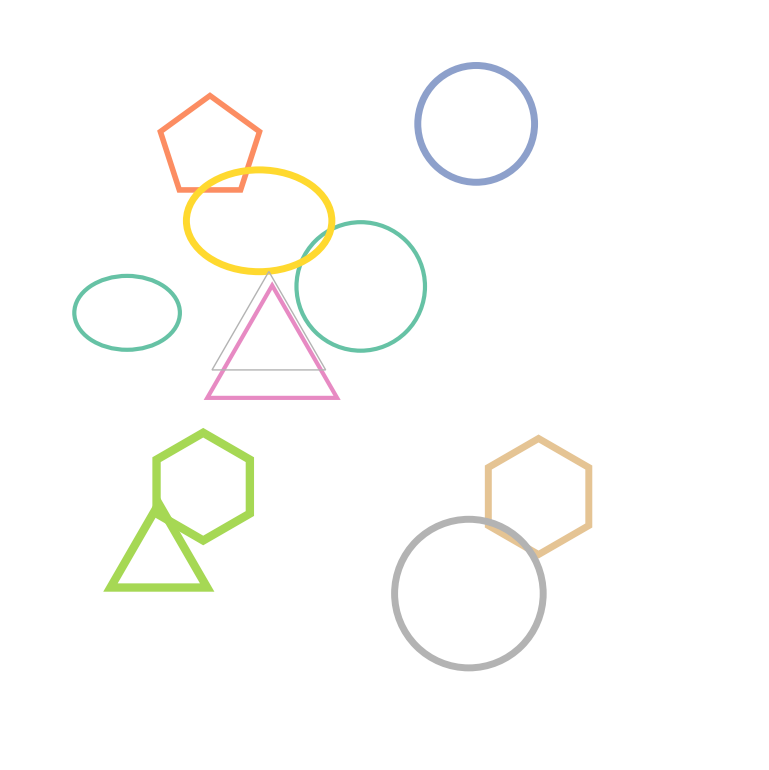[{"shape": "circle", "thickness": 1.5, "radius": 0.42, "center": [0.468, 0.628]}, {"shape": "oval", "thickness": 1.5, "radius": 0.34, "center": [0.165, 0.594]}, {"shape": "pentagon", "thickness": 2, "radius": 0.34, "center": [0.273, 0.808]}, {"shape": "circle", "thickness": 2.5, "radius": 0.38, "center": [0.618, 0.839]}, {"shape": "triangle", "thickness": 1.5, "radius": 0.49, "center": [0.353, 0.532]}, {"shape": "hexagon", "thickness": 3, "radius": 0.35, "center": [0.264, 0.368]}, {"shape": "triangle", "thickness": 3, "radius": 0.36, "center": [0.206, 0.273]}, {"shape": "oval", "thickness": 2.5, "radius": 0.47, "center": [0.337, 0.713]}, {"shape": "hexagon", "thickness": 2.5, "radius": 0.38, "center": [0.699, 0.355]}, {"shape": "circle", "thickness": 2.5, "radius": 0.48, "center": [0.609, 0.229]}, {"shape": "triangle", "thickness": 0.5, "radius": 0.43, "center": [0.349, 0.562]}]